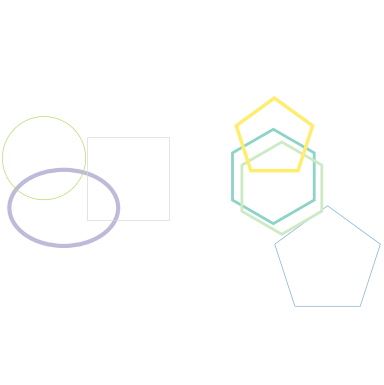[{"shape": "hexagon", "thickness": 2, "radius": 0.61, "center": [0.71, 0.542]}, {"shape": "oval", "thickness": 3, "radius": 0.71, "center": [0.166, 0.46]}, {"shape": "pentagon", "thickness": 0.5, "radius": 0.72, "center": [0.851, 0.321]}, {"shape": "circle", "thickness": 0.5, "radius": 0.54, "center": [0.114, 0.589]}, {"shape": "square", "thickness": 0.5, "radius": 0.54, "center": [0.332, 0.536]}, {"shape": "hexagon", "thickness": 2, "radius": 0.6, "center": [0.732, 0.511]}, {"shape": "pentagon", "thickness": 2.5, "radius": 0.52, "center": [0.713, 0.641]}]